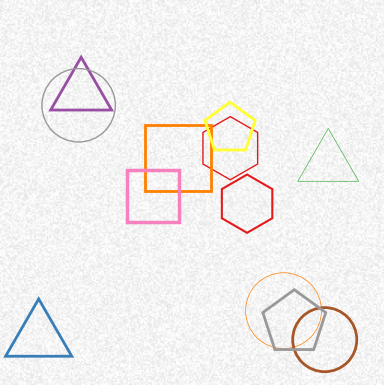[{"shape": "hexagon", "thickness": 1.5, "radius": 0.38, "center": [0.642, 0.471]}, {"shape": "hexagon", "thickness": 1, "radius": 0.41, "center": [0.598, 0.615]}, {"shape": "triangle", "thickness": 2, "radius": 0.5, "center": [0.1, 0.124]}, {"shape": "triangle", "thickness": 0.5, "radius": 0.46, "center": [0.853, 0.575]}, {"shape": "triangle", "thickness": 2, "radius": 0.46, "center": [0.211, 0.76]}, {"shape": "square", "thickness": 2, "radius": 0.43, "center": [0.463, 0.589]}, {"shape": "circle", "thickness": 0.5, "radius": 0.49, "center": [0.736, 0.193]}, {"shape": "pentagon", "thickness": 2, "radius": 0.34, "center": [0.598, 0.666]}, {"shape": "circle", "thickness": 2, "radius": 0.42, "center": [0.843, 0.118]}, {"shape": "square", "thickness": 2.5, "radius": 0.34, "center": [0.398, 0.491]}, {"shape": "pentagon", "thickness": 2, "radius": 0.43, "center": [0.764, 0.162]}, {"shape": "circle", "thickness": 1, "radius": 0.48, "center": [0.204, 0.726]}]